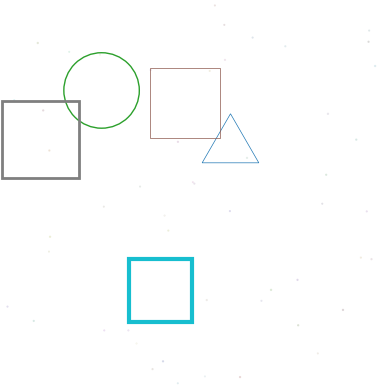[{"shape": "triangle", "thickness": 0.5, "radius": 0.42, "center": [0.599, 0.62]}, {"shape": "circle", "thickness": 1, "radius": 0.49, "center": [0.264, 0.765]}, {"shape": "square", "thickness": 0.5, "radius": 0.45, "center": [0.481, 0.732]}, {"shape": "square", "thickness": 2, "radius": 0.5, "center": [0.105, 0.637]}, {"shape": "square", "thickness": 3, "radius": 0.41, "center": [0.417, 0.245]}]